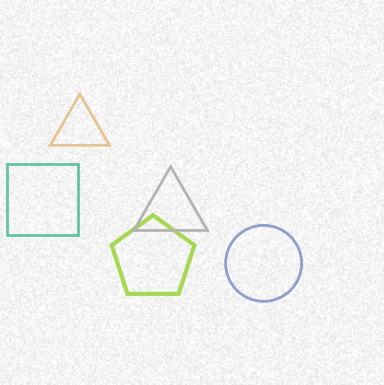[{"shape": "square", "thickness": 2, "radius": 0.46, "center": [0.11, 0.483]}, {"shape": "circle", "thickness": 2, "radius": 0.49, "center": [0.685, 0.316]}, {"shape": "pentagon", "thickness": 3, "radius": 0.56, "center": [0.398, 0.328]}, {"shape": "triangle", "thickness": 2, "radius": 0.44, "center": [0.207, 0.667]}, {"shape": "triangle", "thickness": 2, "radius": 0.55, "center": [0.443, 0.457]}]